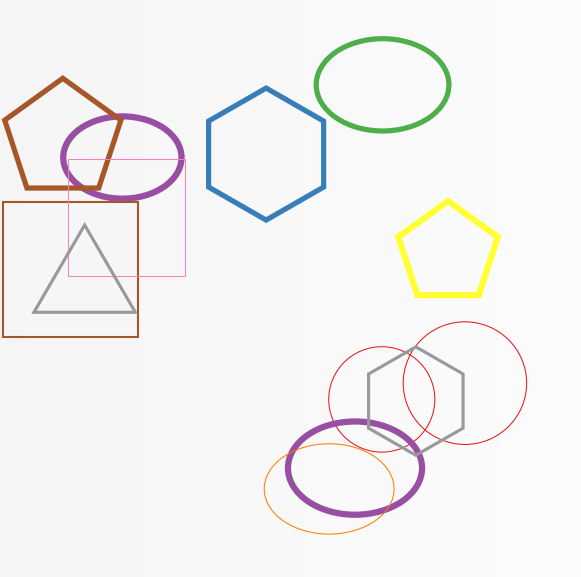[{"shape": "circle", "thickness": 0.5, "radius": 0.46, "center": [0.657, 0.308]}, {"shape": "circle", "thickness": 0.5, "radius": 0.53, "center": [0.8, 0.336]}, {"shape": "hexagon", "thickness": 2.5, "radius": 0.57, "center": [0.458, 0.732]}, {"shape": "oval", "thickness": 2.5, "radius": 0.57, "center": [0.658, 0.852]}, {"shape": "oval", "thickness": 3, "radius": 0.51, "center": [0.211, 0.726]}, {"shape": "oval", "thickness": 3, "radius": 0.58, "center": [0.611, 0.189]}, {"shape": "oval", "thickness": 0.5, "radius": 0.56, "center": [0.566, 0.153]}, {"shape": "pentagon", "thickness": 3, "radius": 0.45, "center": [0.771, 0.561]}, {"shape": "square", "thickness": 1, "radius": 0.58, "center": [0.121, 0.532]}, {"shape": "pentagon", "thickness": 2.5, "radius": 0.53, "center": [0.108, 0.759]}, {"shape": "square", "thickness": 0.5, "radius": 0.5, "center": [0.217, 0.622]}, {"shape": "hexagon", "thickness": 1.5, "radius": 0.47, "center": [0.715, 0.305]}, {"shape": "triangle", "thickness": 1.5, "radius": 0.5, "center": [0.146, 0.509]}]